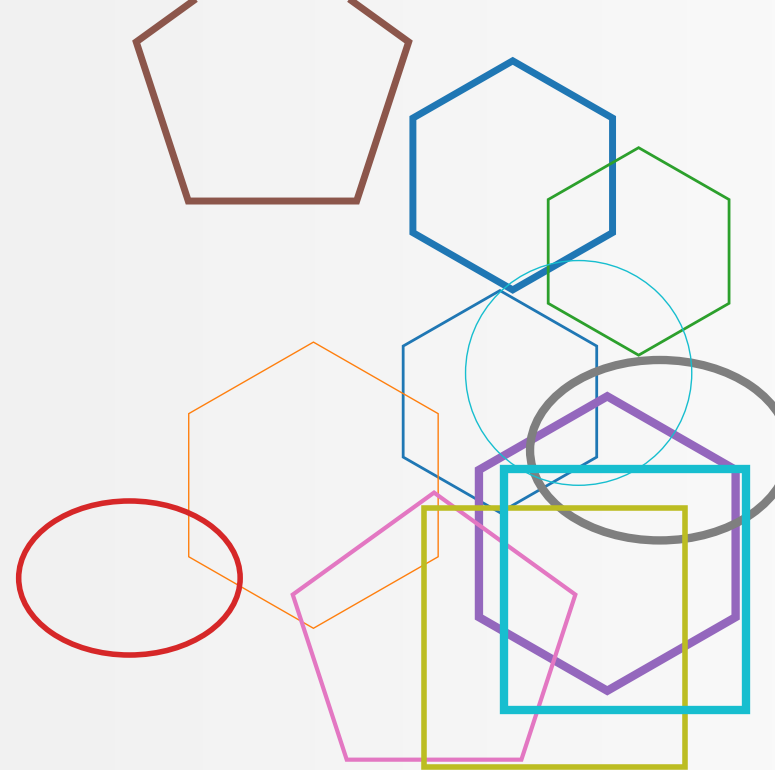[{"shape": "hexagon", "thickness": 1, "radius": 0.72, "center": [0.645, 0.478]}, {"shape": "hexagon", "thickness": 2.5, "radius": 0.74, "center": [0.662, 0.772]}, {"shape": "hexagon", "thickness": 0.5, "radius": 0.93, "center": [0.404, 0.37]}, {"shape": "hexagon", "thickness": 1, "radius": 0.67, "center": [0.824, 0.673]}, {"shape": "oval", "thickness": 2, "radius": 0.71, "center": [0.167, 0.249]}, {"shape": "hexagon", "thickness": 3, "radius": 0.96, "center": [0.784, 0.294]}, {"shape": "pentagon", "thickness": 2.5, "radius": 0.92, "center": [0.352, 0.888]}, {"shape": "pentagon", "thickness": 1.5, "radius": 0.96, "center": [0.56, 0.169]}, {"shape": "oval", "thickness": 3, "radius": 0.84, "center": [0.851, 0.415]}, {"shape": "square", "thickness": 2, "radius": 0.84, "center": [0.716, 0.172]}, {"shape": "circle", "thickness": 0.5, "radius": 0.73, "center": [0.747, 0.516]}, {"shape": "square", "thickness": 3, "radius": 0.78, "center": [0.806, 0.234]}]